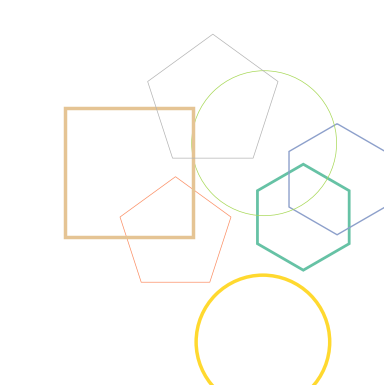[{"shape": "hexagon", "thickness": 2, "radius": 0.69, "center": [0.788, 0.436]}, {"shape": "pentagon", "thickness": 0.5, "radius": 0.76, "center": [0.456, 0.39]}, {"shape": "hexagon", "thickness": 1, "radius": 0.72, "center": [0.876, 0.534]}, {"shape": "circle", "thickness": 0.5, "radius": 0.94, "center": [0.686, 0.628]}, {"shape": "circle", "thickness": 2.5, "radius": 0.87, "center": [0.683, 0.112]}, {"shape": "square", "thickness": 2.5, "radius": 0.83, "center": [0.335, 0.552]}, {"shape": "pentagon", "thickness": 0.5, "radius": 0.89, "center": [0.553, 0.733]}]